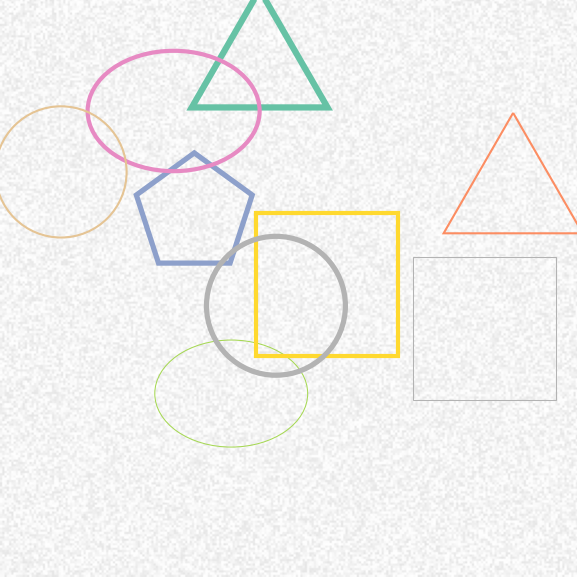[{"shape": "triangle", "thickness": 3, "radius": 0.68, "center": [0.45, 0.881]}, {"shape": "triangle", "thickness": 1, "radius": 0.7, "center": [0.889, 0.665]}, {"shape": "pentagon", "thickness": 2.5, "radius": 0.53, "center": [0.336, 0.629]}, {"shape": "oval", "thickness": 2, "radius": 0.74, "center": [0.301, 0.807]}, {"shape": "oval", "thickness": 0.5, "radius": 0.66, "center": [0.4, 0.318]}, {"shape": "square", "thickness": 2, "radius": 0.62, "center": [0.566, 0.507]}, {"shape": "circle", "thickness": 1, "radius": 0.57, "center": [0.106, 0.701]}, {"shape": "square", "thickness": 0.5, "radius": 0.62, "center": [0.839, 0.431]}, {"shape": "circle", "thickness": 2.5, "radius": 0.6, "center": [0.478, 0.47]}]